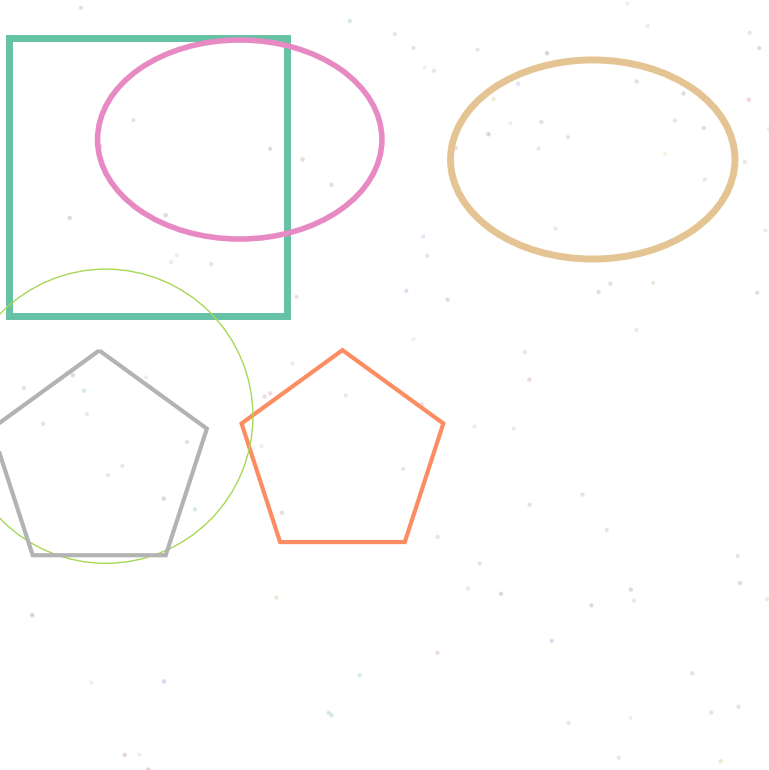[{"shape": "square", "thickness": 2.5, "radius": 0.9, "center": [0.192, 0.77]}, {"shape": "pentagon", "thickness": 1.5, "radius": 0.69, "center": [0.445, 0.407]}, {"shape": "oval", "thickness": 2, "radius": 0.92, "center": [0.311, 0.819]}, {"shape": "circle", "thickness": 0.5, "radius": 0.96, "center": [0.137, 0.459]}, {"shape": "oval", "thickness": 2.5, "radius": 0.92, "center": [0.77, 0.793]}, {"shape": "pentagon", "thickness": 1.5, "radius": 0.73, "center": [0.129, 0.398]}]